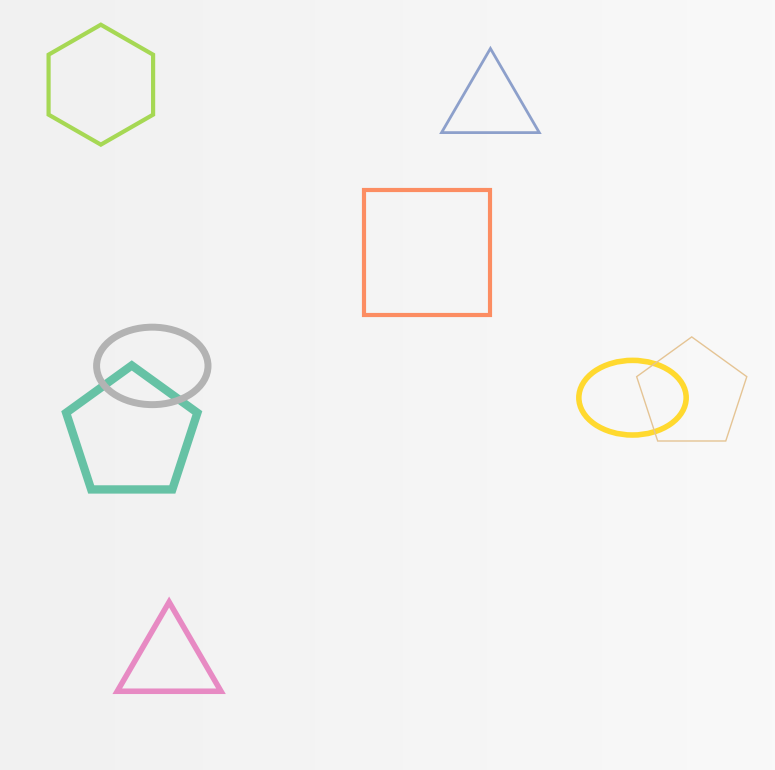[{"shape": "pentagon", "thickness": 3, "radius": 0.45, "center": [0.17, 0.436]}, {"shape": "square", "thickness": 1.5, "radius": 0.41, "center": [0.551, 0.672]}, {"shape": "triangle", "thickness": 1, "radius": 0.36, "center": [0.633, 0.864]}, {"shape": "triangle", "thickness": 2, "radius": 0.39, "center": [0.218, 0.141]}, {"shape": "hexagon", "thickness": 1.5, "radius": 0.39, "center": [0.13, 0.89]}, {"shape": "oval", "thickness": 2, "radius": 0.35, "center": [0.816, 0.484]}, {"shape": "pentagon", "thickness": 0.5, "radius": 0.37, "center": [0.893, 0.488]}, {"shape": "oval", "thickness": 2.5, "radius": 0.36, "center": [0.197, 0.525]}]